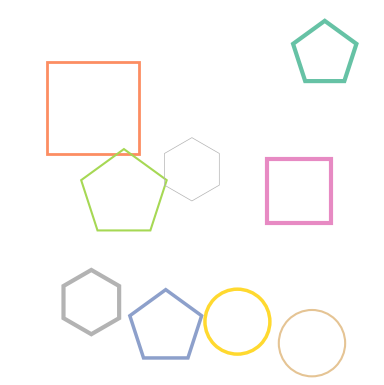[{"shape": "pentagon", "thickness": 3, "radius": 0.43, "center": [0.843, 0.859]}, {"shape": "square", "thickness": 2, "radius": 0.6, "center": [0.242, 0.72]}, {"shape": "pentagon", "thickness": 2.5, "radius": 0.49, "center": [0.43, 0.15]}, {"shape": "square", "thickness": 3, "radius": 0.42, "center": [0.776, 0.504]}, {"shape": "pentagon", "thickness": 1.5, "radius": 0.58, "center": [0.322, 0.496]}, {"shape": "circle", "thickness": 2.5, "radius": 0.42, "center": [0.617, 0.165]}, {"shape": "circle", "thickness": 1.5, "radius": 0.43, "center": [0.81, 0.109]}, {"shape": "hexagon", "thickness": 0.5, "radius": 0.41, "center": [0.498, 0.56]}, {"shape": "hexagon", "thickness": 3, "radius": 0.42, "center": [0.237, 0.215]}]